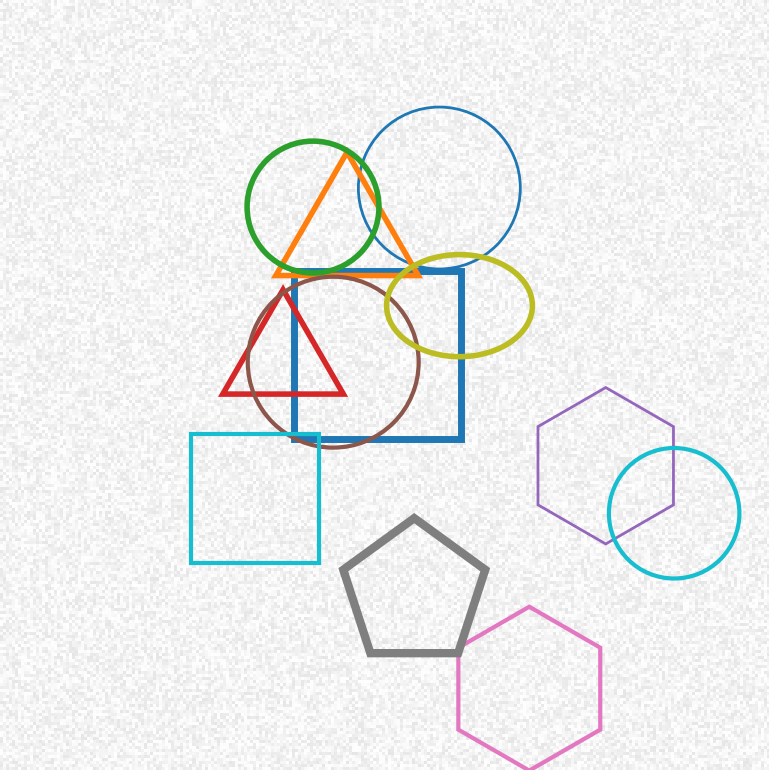[{"shape": "square", "thickness": 2.5, "radius": 0.54, "center": [0.49, 0.539]}, {"shape": "circle", "thickness": 1, "radius": 0.53, "center": [0.571, 0.756]}, {"shape": "triangle", "thickness": 2, "radius": 0.53, "center": [0.451, 0.696]}, {"shape": "circle", "thickness": 2, "radius": 0.43, "center": [0.407, 0.731]}, {"shape": "triangle", "thickness": 2, "radius": 0.45, "center": [0.368, 0.533]}, {"shape": "hexagon", "thickness": 1, "radius": 0.51, "center": [0.787, 0.395]}, {"shape": "circle", "thickness": 1.5, "radius": 0.55, "center": [0.433, 0.53]}, {"shape": "hexagon", "thickness": 1.5, "radius": 0.53, "center": [0.687, 0.106]}, {"shape": "pentagon", "thickness": 3, "radius": 0.48, "center": [0.538, 0.23]}, {"shape": "oval", "thickness": 2, "radius": 0.47, "center": [0.597, 0.603]}, {"shape": "circle", "thickness": 1.5, "radius": 0.42, "center": [0.876, 0.333]}, {"shape": "square", "thickness": 1.5, "radius": 0.42, "center": [0.331, 0.352]}]